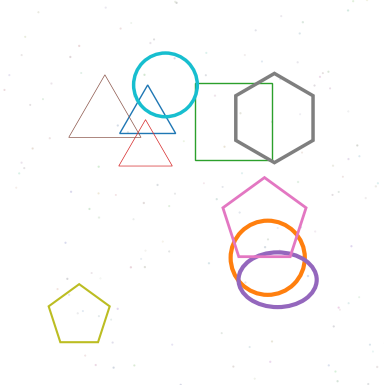[{"shape": "triangle", "thickness": 1, "radius": 0.42, "center": [0.384, 0.695]}, {"shape": "circle", "thickness": 3, "radius": 0.48, "center": [0.695, 0.33]}, {"shape": "square", "thickness": 1, "radius": 0.5, "center": [0.607, 0.685]}, {"shape": "triangle", "thickness": 0.5, "radius": 0.4, "center": [0.378, 0.609]}, {"shape": "oval", "thickness": 3, "radius": 0.51, "center": [0.721, 0.273]}, {"shape": "triangle", "thickness": 0.5, "radius": 0.54, "center": [0.272, 0.697]}, {"shape": "pentagon", "thickness": 2, "radius": 0.57, "center": [0.687, 0.425]}, {"shape": "hexagon", "thickness": 2.5, "radius": 0.58, "center": [0.713, 0.693]}, {"shape": "pentagon", "thickness": 1.5, "radius": 0.42, "center": [0.206, 0.179]}, {"shape": "circle", "thickness": 2.5, "radius": 0.41, "center": [0.43, 0.78]}]